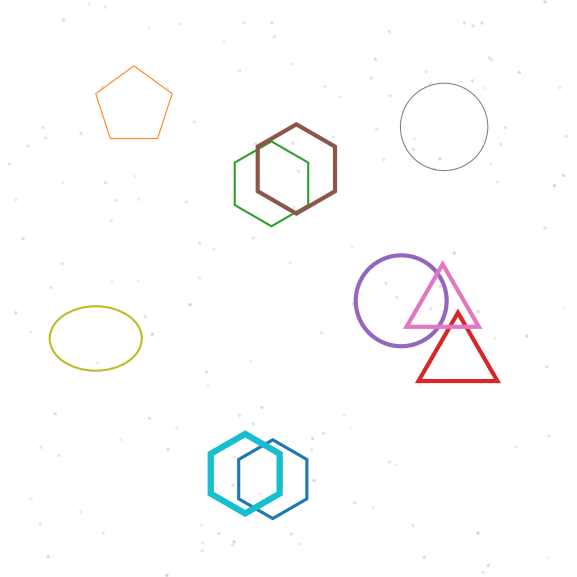[{"shape": "hexagon", "thickness": 1.5, "radius": 0.34, "center": [0.472, 0.169]}, {"shape": "pentagon", "thickness": 0.5, "radius": 0.35, "center": [0.232, 0.815]}, {"shape": "hexagon", "thickness": 1, "radius": 0.37, "center": [0.47, 0.681]}, {"shape": "triangle", "thickness": 2, "radius": 0.39, "center": [0.793, 0.379]}, {"shape": "circle", "thickness": 2, "radius": 0.39, "center": [0.695, 0.478]}, {"shape": "hexagon", "thickness": 2, "radius": 0.39, "center": [0.513, 0.707]}, {"shape": "triangle", "thickness": 2, "radius": 0.36, "center": [0.767, 0.469]}, {"shape": "circle", "thickness": 0.5, "radius": 0.38, "center": [0.769, 0.779]}, {"shape": "oval", "thickness": 1, "radius": 0.4, "center": [0.166, 0.413]}, {"shape": "hexagon", "thickness": 3, "radius": 0.34, "center": [0.425, 0.179]}]